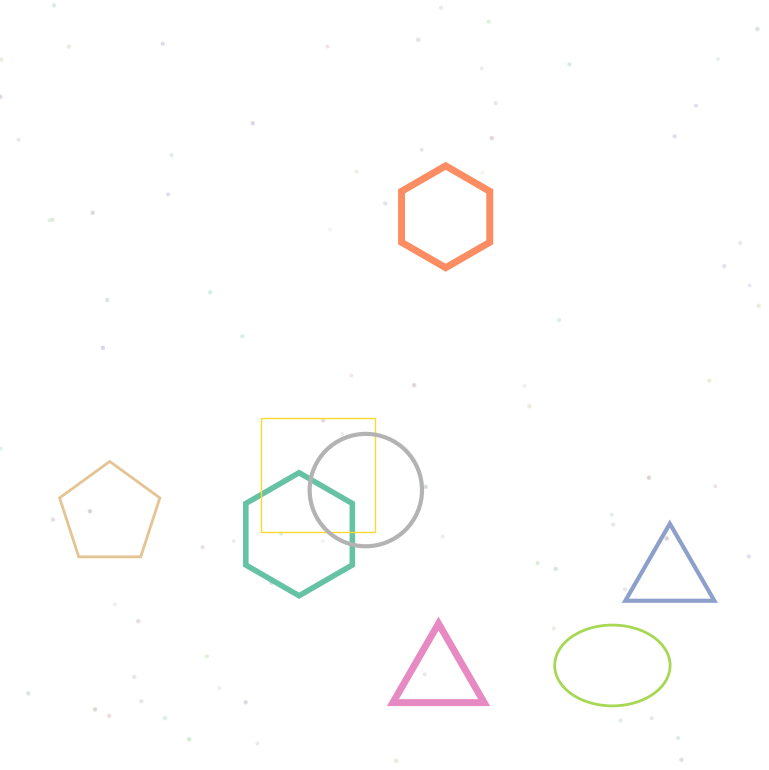[{"shape": "hexagon", "thickness": 2, "radius": 0.4, "center": [0.388, 0.306]}, {"shape": "hexagon", "thickness": 2.5, "radius": 0.33, "center": [0.579, 0.718]}, {"shape": "triangle", "thickness": 1.5, "radius": 0.33, "center": [0.87, 0.253]}, {"shape": "triangle", "thickness": 2.5, "radius": 0.34, "center": [0.57, 0.122]}, {"shape": "oval", "thickness": 1, "radius": 0.37, "center": [0.795, 0.136]}, {"shape": "square", "thickness": 0.5, "radius": 0.37, "center": [0.413, 0.383]}, {"shape": "pentagon", "thickness": 1, "radius": 0.34, "center": [0.143, 0.332]}, {"shape": "circle", "thickness": 1.5, "radius": 0.36, "center": [0.475, 0.364]}]